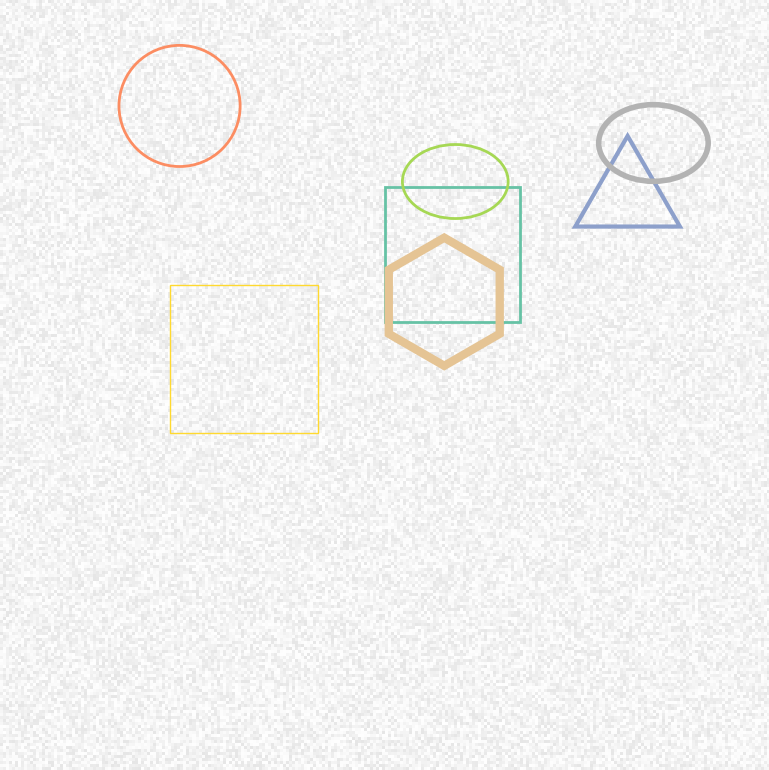[{"shape": "square", "thickness": 1, "radius": 0.44, "center": [0.588, 0.669]}, {"shape": "circle", "thickness": 1, "radius": 0.39, "center": [0.233, 0.862]}, {"shape": "triangle", "thickness": 1.5, "radius": 0.39, "center": [0.815, 0.745]}, {"shape": "oval", "thickness": 1, "radius": 0.34, "center": [0.591, 0.764]}, {"shape": "square", "thickness": 0.5, "radius": 0.48, "center": [0.317, 0.534]}, {"shape": "hexagon", "thickness": 3, "radius": 0.42, "center": [0.577, 0.608]}, {"shape": "oval", "thickness": 2, "radius": 0.36, "center": [0.849, 0.814]}]